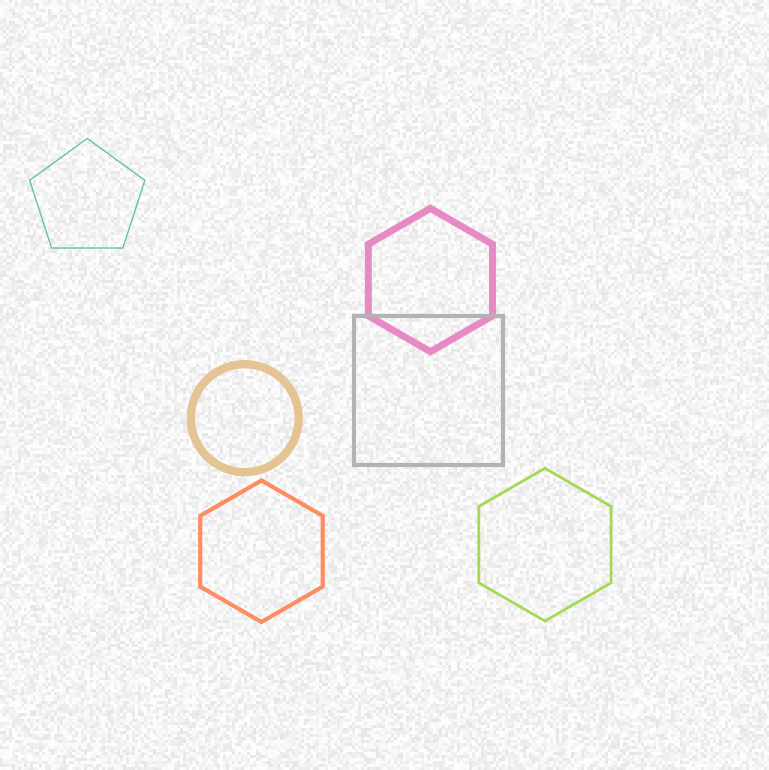[{"shape": "pentagon", "thickness": 0.5, "radius": 0.39, "center": [0.113, 0.742]}, {"shape": "hexagon", "thickness": 1.5, "radius": 0.46, "center": [0.34, 0.284]}, {"shape": "hexagon", "thickness": 2.5, "radius": 0.47, "center": [0.559, 0.636]}, {"shape": "hexagon", "thickness": 1, "radius": 0.5, "center": [0.708, 0.293]}, {"shape": "circle", "thickness": 3, "radius": 0.35, "center": [0.318, 0.457]}, {"shape": "square", "thickness": 1.5, "radius": 0.48, "center": [0.556, 0.493]}]